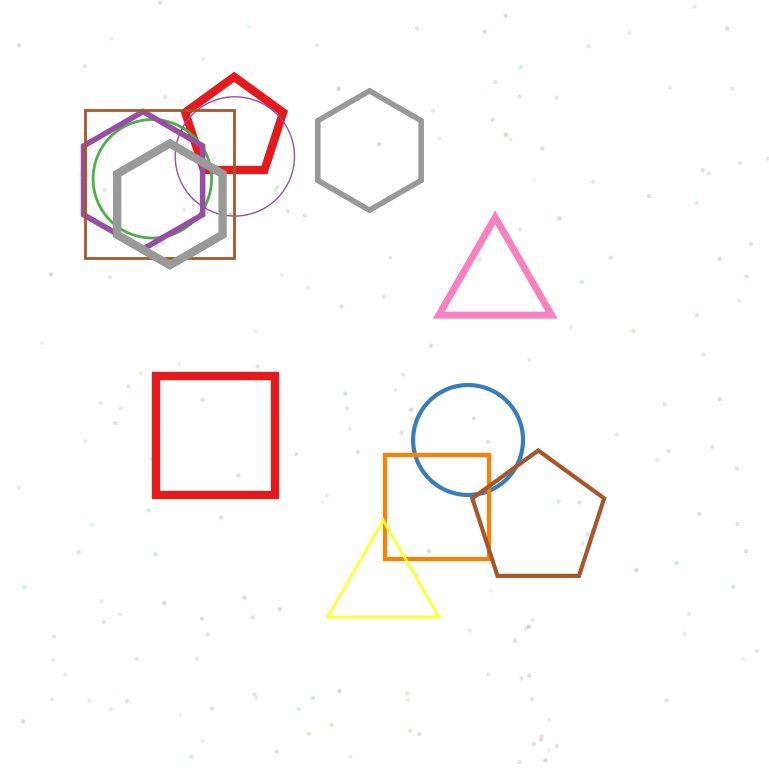[{"shape": "pentagon", "thickness": 3, "radius": 0.33, "center": [0.304, 0.833]}, {"shape": "square", "thickness": 3, "radius": 0.39, "center": [0.28, 0.435]}, {"shape": "circle", "thickness": 1.5, "radius": 0.36, "center": [0.608, 0.429]}, {"shape": "circle", "thickness": 1, "radius": 0.38, "center": [0.198, 0.768]}, {"shape": "circle", "thickness": 0.5, "radius": 0.39, "center": [0.305, 0.797]}, {"shape": "hexagon", "thickness": 2, "radius": 0.45, "center": [0.186, 0.766]}, {"shape": "square", "thickness": 1.5, "radius": 0.34, "center": [0.568, 0.342]}, {"shape": "triangle", "thickness": 1, "radius": 0.42, "center": [0.498, 0.24]}, {"shape": "square", "thickness": 1, "radius": 0.48, "center": [0.207, 0.761]}, {"shape": "pentagon", "thickness": 1.5, "radius": 0.45, "center": [0.699, 0.325]}, {"shape": "triangle", "thickness": 2.5, "radius": 0.42, "center": [0.643, 0.633]}, {"shape": "hexagon", "thickness": 2, "radius": 0.39, "center": [0.48, 0.804]}, {"shape": "hexagon", "thickness": 3, "radius": 0.4, "center": [0.221, 0.735]}]